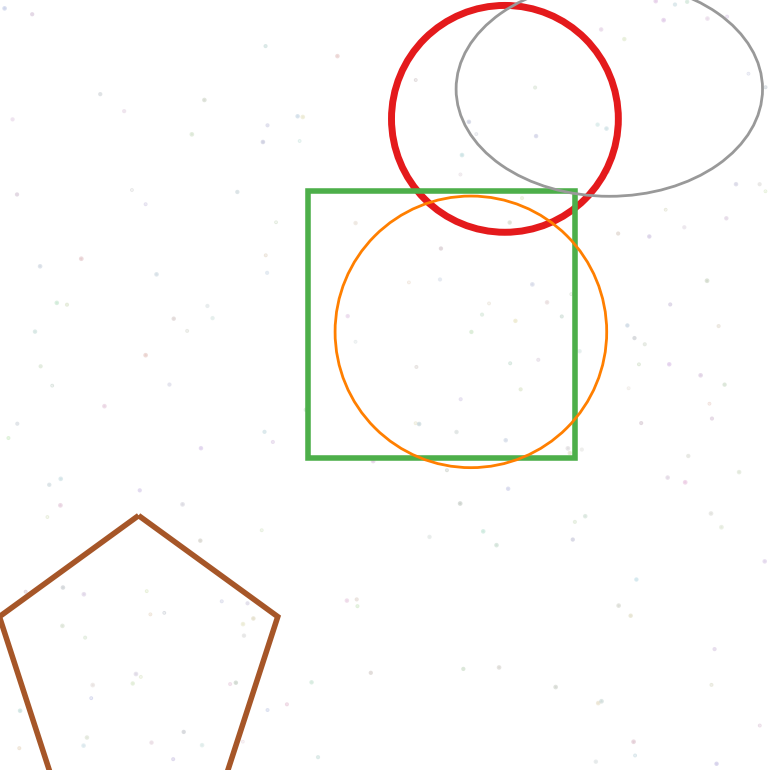[{"shape": "circle", "thickness": 2.5, "radius": 0.74, "center": [0.656, 0.846]}, {"shape": "square", "thickness": 2, "radius": 0.87, "center": [0.573, 0.578]}, {"shape": "circle", "thickness": 1, "radius": 0.88, "center": [0.612, 0.569]}, {"shape": "pentagon", "thickness": 2, "radius": 0.95, "center": [0.18, 0.14]}, {"shape": "oval", "thickness": 1, "radius": 0.99, "center": [0.791, 0.884]}]